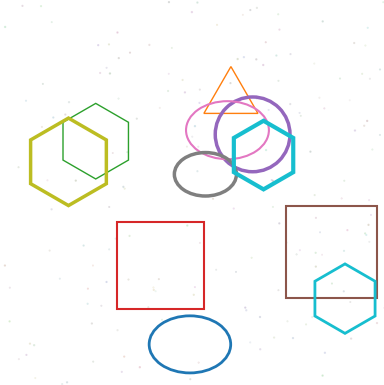[{"shape": "oval", "thickness": 2, "radius": 0.53, "center": [0.493, 0.106]}, {"shape": "triangle", "thickness": 1, "radius": 0.41, "center": [0.6, 0.746]}, {"shape": "hexagon", "thickness": 1, "radius": 0.49, "center": [0.249, 0.633]}, {"shape": "square", "thickness": 1.5, "radius": 0.57, "center": [0.418, 0.311]}, {"shape": "circle", "thickness": 2.5, "radius": 0.49, "center": [0.656, 0.651]}, {"shape": "square", "thickness": 1.5, "radius": 0.59, "center": [0.862, 0.345]}, {"shape": "oval", "thickness": 1.5, "radius": 0.54, "center": [0.591, 0.662]}, {"shape": "oval", "thickness": 2.5, "radius": 0.4, "center": [0.534, 0.547]}, {"shape": "hexagon", "thickness": 2.5, "radius": 0.57, "center": [0.178, 0.58]}, {"shape": "hexagon", "thickness": 2, "radius": 0.45, "center": [0.896, 0.224]}, {"shape": "hexagon", "thickness": 3, "radius": 0.45, "center": [0.685, 0.597]}]